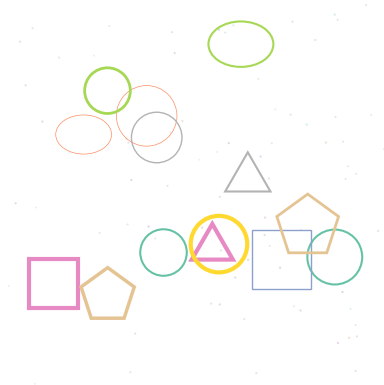[{"shape": "circle", "thickness": 1.5, "radius": 0.36, "center": [0.87, 0.332]}, {"shape": "circle", "thickness": 1.5, "radius": 0.3, "center": [0.425, 0.344]}, {"shape": "oval", "thickness": 0.5, "radius": 0.36, "center": [0.217, 0.651]}, {"shape": "circle", "thickness": 0.5, "radius": 0.39, "center": [0.381, 0.699]}, {"shape": "square", "thickness": 1, "radius": 0.38, "center": [0.732, 0.327]}, {"shape": "square", "thickness": 3, "radius": 0.32, "center": [0.138, 0.263]}, {"shape": "triangle", "thickness": 3, "radius": 0.31, "center": [0.551, 0.357]}, {"shape": "oval", "thickness": 1.5, "radius": 0.42, "center": [0.626, 0.885]}, {"shape": "circle", "thickness": 2, "radius": 0.3, "center": [0.279, 0.765]}, {"shape": "circle", "thickness": 3, "radius": 0.37, "center": [0.569, 0.366]}, {"shape": "pentagon", "thickness": 2, "radius": 0.42, "center": [0.799, 0.412]}, {"shape": "pentagon", "thickness": 2.5, "radius": 0.36, "center": [0.28, 0.232]}, {"shape": "circle", "thickness": 1, "radius": 0.33, "center": [0.407, 0.643]}, {"shape": "triangle", "thickness": 1.5, "radius": 0.34, "center": [0.644, 0.537]}]